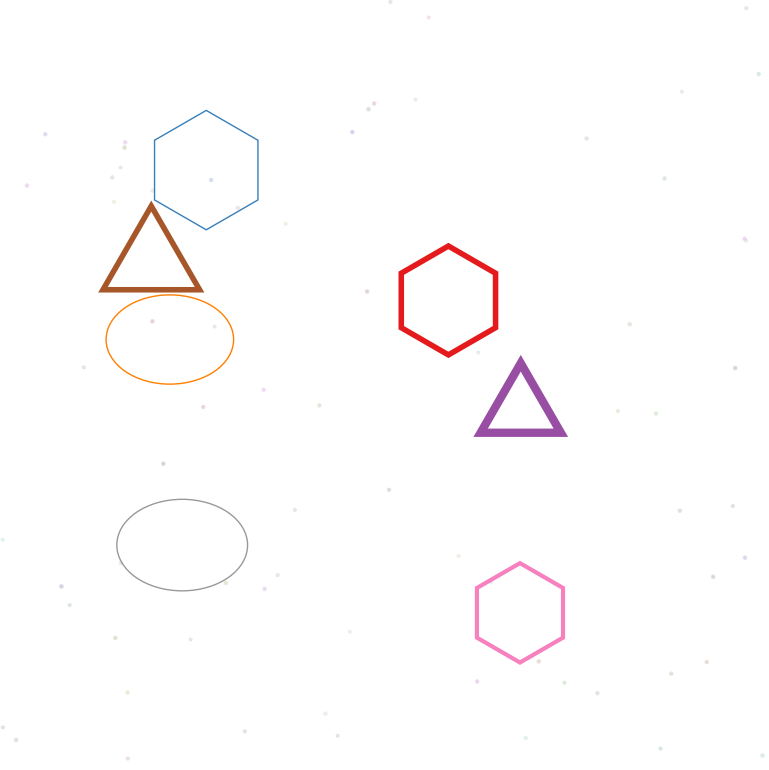[{"shape": "hexagon", "thickness": 2, "radius": 0.35, "center": [0.582, 0.61]}, {"shape": "hexagon", "thickness": 0.5, "radius": 0.39, "center": [0.268, 0.779]}, {"shape": "triangle", "thickness": 3, "radius": 0.3, "center": [0.676, 0.468]}, {"shape": "oval", "thickness": 0.5, "radius": 0.41, "center": [0.221, 0.559]}, {"shape": "triangle", "thickness": 2, "radius": 0.36, "center": [0.196, 0.66]}, {"shape": "hexagon", "thickness": 1.5, "radius": 0.32, "center": [0.675, 0.204]}, {"shape": "oval", "thickness": 0.5, "radius": 0.42, "center": [0.237, 0.292]}]